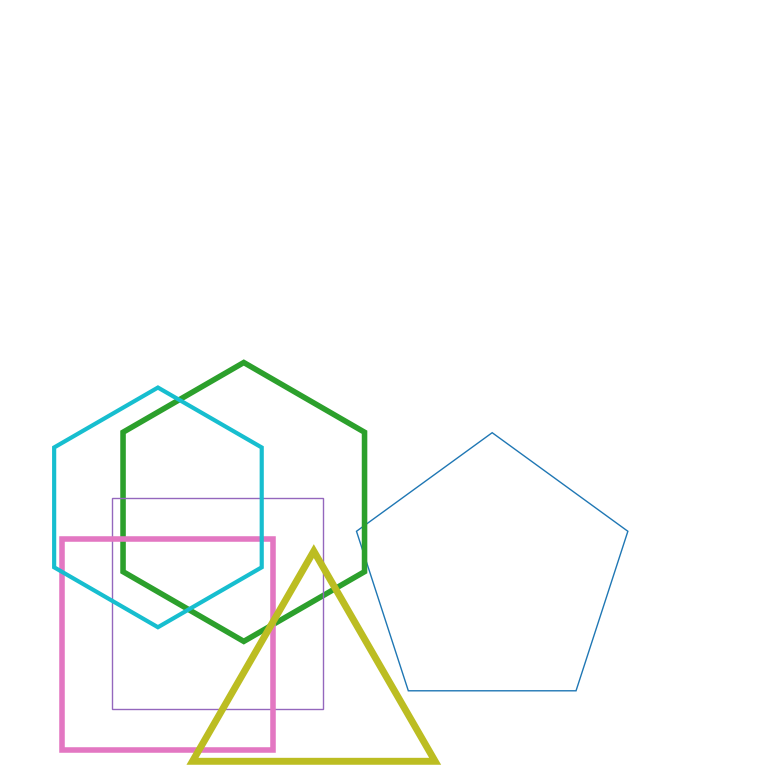[{"shape": "pentagon", "thickness": 0.5, "radius": 0.93, "center": [0.639, 0.253]}, {"shape": "hexagon", "thickness": 2, "radius": 0.91, "center": [0.317, 0.348]}, {"shape": "square", "thickness": 0.5, "radius": 0.69, "center": [0.282, 0.217]}, {"shape": "square", "thickness": 2, "radius": 0.68, "center": [0.218, 0.163]}, {"shape": "triangle", "thickness": 2.5, "radius": 0.91, "center": [0.408, 0.102]}, {"shape": "hexagon", "thickness": 1.5, "radius": 0.78, "center": [0.205, 0.341]}]